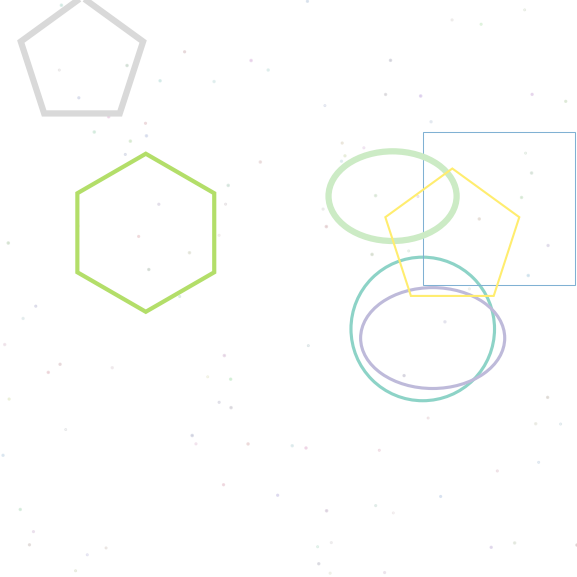[{"shape": "circle", "thickness": 1.5, "radius": 0.62, "center": [0.732, 0.43]}, {"shape": "oval", "thickness": 1.5, "radius": 0.62, "center": [0.749, 0.414]}, {"shape": "square", "thickness": 0.5, "radius": 0.66, "center": [0.864, 0.638]}, {"shape": "hexagon", "thickness": 2, "radius": 0.68, "center": [0.252, 0.596]}, {"shape": "pentagon", "thickness": 3, "radius": 0.56, "center": [0.142, 0.893]}, {"shape": "oval", "thickness": 3, "radius": 0.55, "center": [0.68, 0.659]}, {"shape": "pentagon", "thickness": 1, "radius": 0.61, "center": [0.783, 0.585]}]